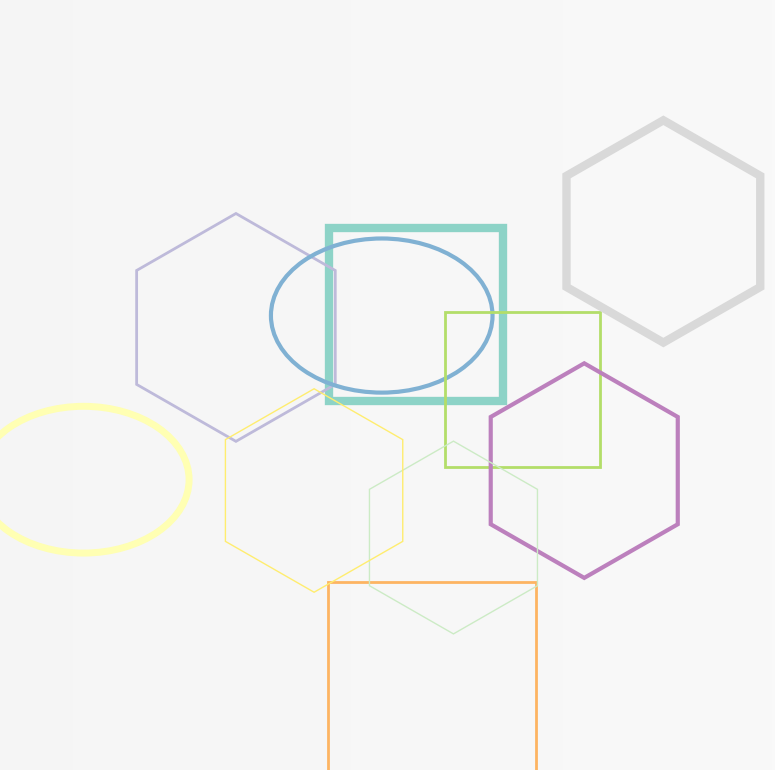[{"shape": "square", "thickness": 3, "radius": 0.56, "center": [0.537, 0.592]}, {"shape": "oval", "thickness": 2.5, "radius": 0.68, "center": [0.108, 0.377]}, {"shape": "hexagon", "thickness": 1, "radius": 0.74, "center": [0.304, 0.575]}, {"shape": "oval", "thickness": 1.5, "radius": 0.71, "center": [0.493, 0.59]}, {"shape": "square", "thickness": 1, "radius": 0.67, "center": [0.557, 0.11]}, {"shape": "square", "thickness": 1, "radius": 0.5, "center": [0.674, 0.494]}, {"shape": "hexagon", "thickness": 3, "radius": 0.72, "center": [0.856, 0.699]}, {"shape": "hexagon", "thickness": 1.5, "radius": 0.7, "center": [0.754, 0.389]}, {"shape": "hexagon", "thickness": 0.5, "radius": 0.63, "center": [0.585, 0.302]}, {"shape": "hexagon", "thickness": 0.5, "radius": 0.66, "center": [0.405, 0.363]}]